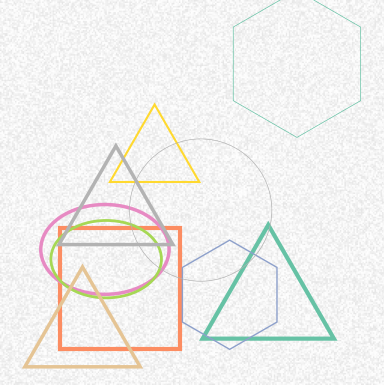[{"shape": "triangle", "thickness": 3, "radius": 0.98, "center": [0.697, 0.219]}, {"shape": "hexagon", "thickness": 0.5, "radius": 0.96, "center": [0.771, 0.834]}, {"shape": "square", "thickness": 3, "radius": 0.78, "center": [0.312, 0.251]}, {"shape": "hexagon", "thickness": 1, "radius": 0.71, "center": [0.597, 0.234]}, {"shape": "oval", "thickness": 2.5, "radius": 0.83, "center": [0.273, 0.352]}, {"shape": "oval", "thickness": 2, "radius": 0.72, "center": [0.276, 0.327]}, {"shape": "triangle", "thickness": 1.5, "radius": 0.67, "center": [0.402, 0.594]}, {"shape": "triangle", "thickness": 2.5, "radius": 0.86, "center": [0.214, 0.134]}, {"shape": "circle", "thickness": 0.5, "radius": 0.92, "center": [0.521, 0.454]}, {"shape": "triangle", "thickness": 2.5, "radius": 0.85, "center": [0.301, 0.45]}]